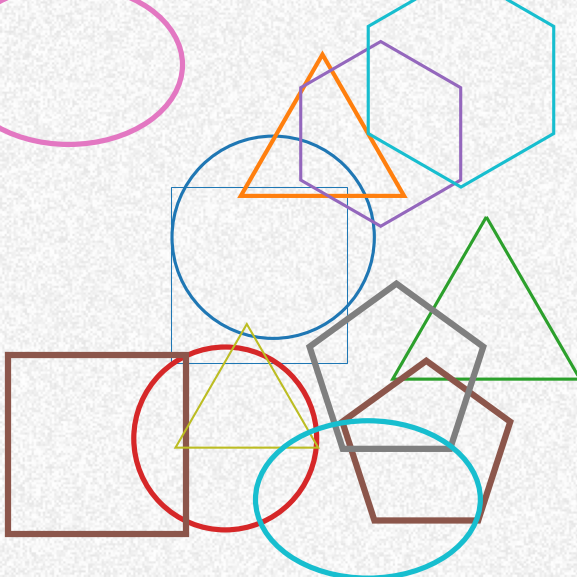[{"shape": "square", "thickness": 0.5, "radius": 0.76, "center": [0.448, 0.523]}, {"shape": "circle", "thickness": 1.5, "radius": 0.88, "center": [0.473, 0.588]}, {"shape": "triangle", "thickness": 2, "radius": 0.82, "center": [0.558, 0.742]}, {"shape": "triangle", "thickness": 1.5, "radius": 0.94, "center": [0.842, 0.436]}, {"shape": "circle", "thickness": 2.5, "radius": 0.79, "center": [0.39, 0.24]}, {"shape": "hexagon", "thickness": 1.5, "radius": 0.8, "center": [0.659, 0.767]}, {"shape": "square", "thickness": 3, "radius": 0.77, "center": [0.168, 0.229]}, {"shape": "pentagon", "thickness": 3, "radius": 0.76, "center": [0.738, 0.222]}, {"shape": "oval", "thickness": 2.5, "radius": 0.99, "center": [0.119, 0.887]}, {"shape": "pentagon", "thickness": 3, "radius": 0.79, "center": [0.686, 0.35]}, {"shape": "triangle", "thickness": 1, "radius": 0.71, "center": [0.427, 0.295]}, {"shape": "oval", "thickness": 2.5, "radius": 0.97, "center": [0.637, 0.134]}, {"shape": "hexagon", "thickness": 1.5, "radius": 0.93, "center": [0.798, 0.861]}]